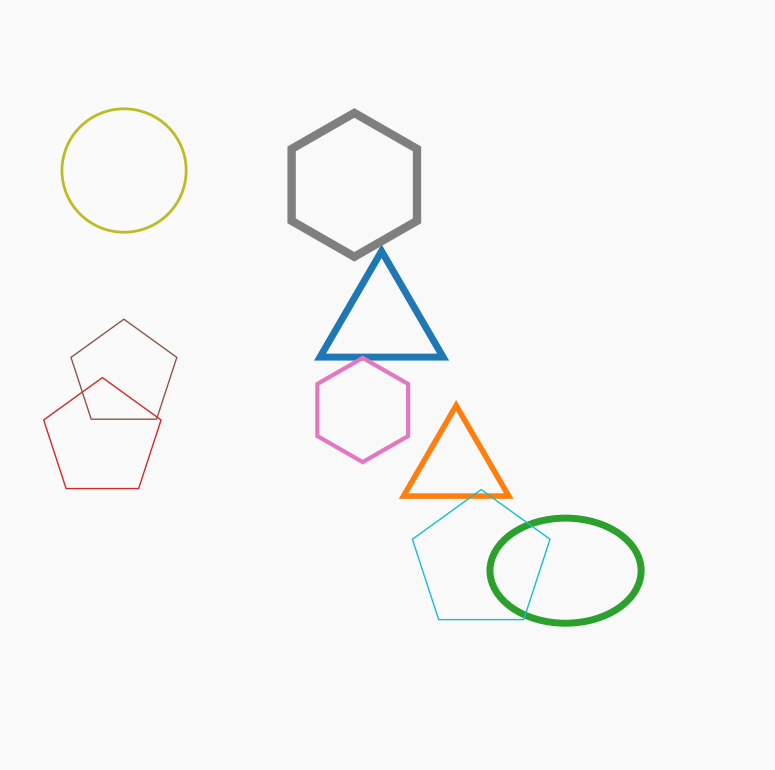[{"shape": "triangle", "thickness": 2.5, "radius": 0.46, "center": [0.492, 0.582]}, {"shape": "triangle", "thickness": 2, "radius": 0.39, "center": [0.589, 0.395]}, {"shape": "oval", "thickness": 2.5, "radius": 0.49, "center": [0.73, 0.259]}, {"shape": "pentagon", "thickness": 0.5, "radius": 0.4, "center": [0.132, 0.43]}, {"shape": "pentagon", "thickness": 0.5, "radius": 0.36, "center": [0.16, 0.514]}, {"shape": "hexagon", "thickness": 1.5, "radius": 0.34, "center": [0.468, 0.468]}, {"shape": "hexagon", "thickness": 3, "radius": 0.47, "center": [0.457, 0.76]}, {"shape": "circle", "thickness": 1, "radius": 0.4, "center": [0.16, 0.779]}, {"shape": "pentagon", "thickness": 0.5, "radius": 0.47, "center": [0.621, 0.271]}]